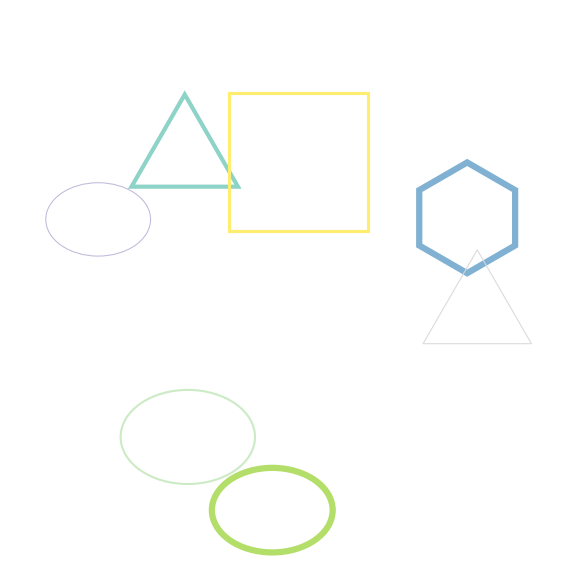[{"shape": "triangle", "thickness": 2, "radius": 0.53, "center": [0.32, 0.729]}, {"shape": "oval", "thickness": 0.5, "radius": 0.45, "center": [0.17, 0.619]}, {"shape": "hexagon", "thickness": 3, "radius": 0.48, "center": [0.809, 0.622]}, {"shape": "oval", "thickness": 3, "radius": 0.52, "center": [0.471, 0.116]}, {"shape": "triangle", "thickness": 0.5, "radius": 0.54, "center": [0.826, 0.458]}, {"shape": "oval", "thickness": 1, "radius": 0.58, "center": [0.325, 0.243]}, {"shape": "square", "thickness": 1.5, "radius": 0.6, "center": [0.517, 0.718]}]